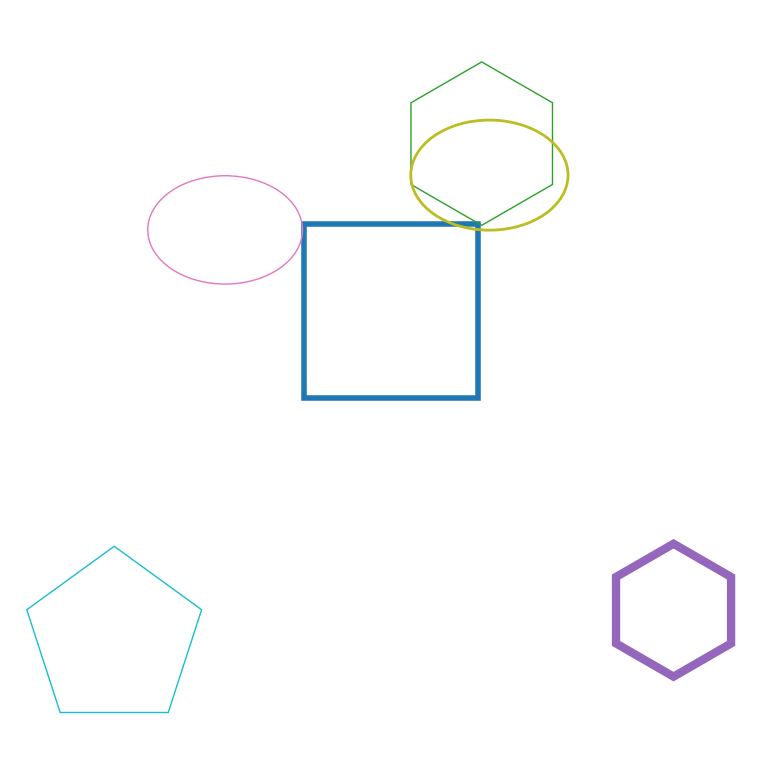[{"shape": "square", "thickness": 2, "radius": 0.56, "center": [0.508, 0.596]}, {"shape": "hexagon", "thickness": 0.5, "radius": 0.53, "center": [0.626, 0.813]}, {"shape": "hexagon", "thickness": 3, "radius": 0.43, "center": [0.875, 0.208]}, {"shape": "oval", "thickness": 0.5, "radius": 0.5, "center": [0.292, 0.701]}, {"shape": "oval", "thickness": 1, "radius": 0.51, "center": [0.636, 0.773]}, {"shape": "pentagon", "thickness": 0.5, "radius": 0.6, "center": [0.148, 0.171]}]